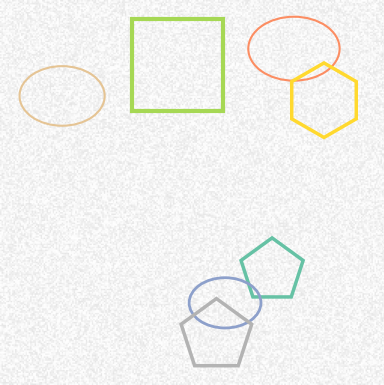[{"shape": "pentagon", "thickness": 2.5, "radius": 0.42, "center": [0.707, 0.297]}, {"shape": "oval", "thickness": 1.5, "radius": 0.59, "center": [0.764, 0.874]}, {"shape": "oval", "thickness": 2, "radius": 0.47, "center": [0.585, 0.213]}, {"shape": "square", "thickness": 3, "radius": 0.6, "center": [0.461, 0.831]}, {"shape": "hexagon", "thickness": 2.5, "radius": 0.48, "center": [0.842, 0.74]}, {"shape": "oval", "thickness": 1.5, "radius": 0.55, "center": [0.161, 0.751]}, {"shape": "pentagon", "thickness": 2.5, "radius": 0.48, "center": [0.562, 0.128]}]